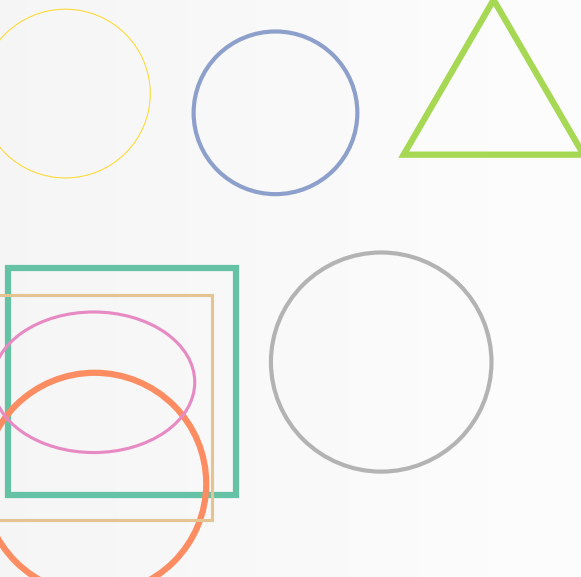[{"shape": "square", "thickness": 3, "radius": 0.98, "center": [0.209, 0.339]}, {"shape": "circle", "thickness": 3, "radius": 0.96, "center": [0.163, 0.162]}, {"shape": "circle", "thickness": 2, "radius": 0.7, "center": [0.474, 0.804]}, {"shape": "oval", "thickness": 1.5, "radius": 0.87, "center": [0.161, 0.337]}, {"shape": "triangle", "thickness": 3, "radius": 0.89, "center": [0.849, 0.821]}, {"shape": "circle", "thickness": 0.5, "radius": 0.73, "center": [0.112, 0.837]}, {"shape": "square", "thickness": 1.5, "radius": 0.98, "center": [0.169, 0.294]}, {"shape": "circle", "thickness": 2, "radius": 0.95, "center": [0.656, 0.372]}]